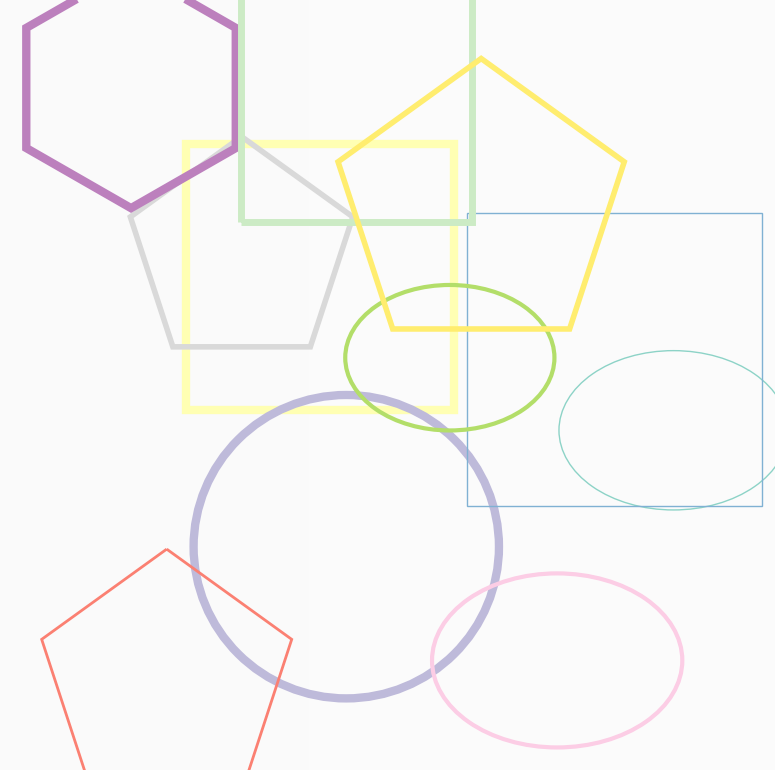[{"shape": "oval", "thickness": 0.5, "radius": 0.74, "center": [0.869, 0.441]}, {"shape": "square", "thickness": 3, "radius": 0.86, "center": [0.413, 0.64]}, {"shape": "circle", "thickness": 3, "radius": 0.99, "center": [0.447, 0.29]}, {"shape": "pentagon", "thickness": 1, "radius": 0.85, "center": [0.215, 0.117]}, {"shape": "square", "thickness": 0.5, "radius": 0.95, "center": [0.793, 0.533]}, {"shape": "oval", "thickness": 1.5, "radius": 0.67, "center": [0.58, 0.535]}, {"shape": "oval", "thickness": 1.5, "radius": 0.81, "center": [0.719, 0.142]}, {"shape": "pentagon", "thickness": 2, "radius": 0.75, "center": [0.312, 0.672]}, {"shape": "hexagon", "thickness": 3, "radius": 0.78, "center": [0.169, 0.886]}, {"shape": "square", "thickness": 2.5, "radius": 0.75, "center": [0.46, 0.861]}, {"shape": "pentagon", "thickness": 2, "radius": 0.97, "center": [0.621, 0.73]}]